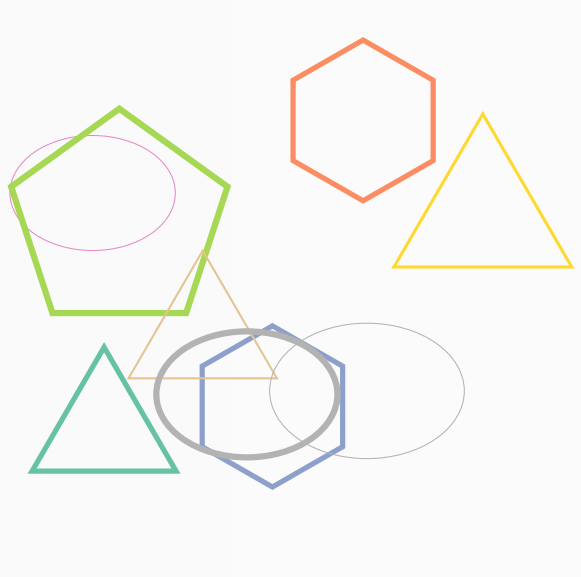[{"shape": "triangle", "thickness": 2.5, "radius": 0.72, "center": [0.179, 0.255]}, {"shape": "hexagon", "thickness": 2.5, "radius": 0.7, "center": [0.625, 0.791]}, {"shape": "hexagon", "thickness": 2.5, "radius": 0.7, "center": [0.469, 0.295]}, {"shape": "oval", "thickness": 0.5, "radius": 0.71, "center": [0.159, 0.665]}, {"shape": "pentagon", "thickness": 3, "radius": 0.98, "center": [0.205, 0.615]}, {"shape": "triangle", "thickness": 1.5, "radius": 0.88, "center": [0.831, 0.625]}, {"shape": "triangle", "thickness": 1, "radius": 0.74, "center": [0.349, 0.418]}, {"shape": "oval", "thickness": 0.5, "radius": 0.84, "center": [0.631, 0.322]}, {"shape": "oval", "thickness": 3, "radius": 0.78, "center": [0.425, 0.316]}]